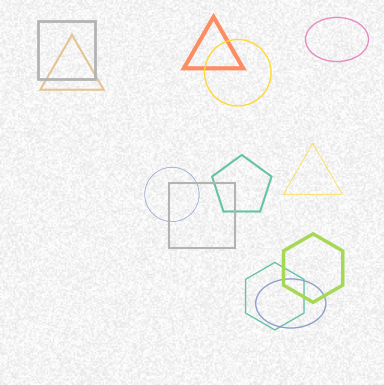[{"shape": "hexagon", "thickness": 1, "radius": 0.44, "center": [0.714, 0.231]}, {"shape": "pentagon", "thickness": 1.5, "radius": 0.41, "center": [0.628, 0.516]}, {"shape": "triangle", "thickness": 3, "radius": 0.44, "center": [0.555, 0.867]}, {"shape": "circle", "thickness": 0.5, "radius": 0.35, "center": [0.447, 0.495]}, {"shape": "oval", "thickness": 1, "radius": 0.46, "center": [0.755, 0.212]}, {"shape": "oval", "thickness": 1, "radius": 0.41, "center": [0.875, 0.897]}, {"shape": "hexagon", "thickness": 2.5, "radius": 0.44, "center": [0.813, 0.304]}, {"shape": "triangle", "thickness": 0.5, "radius": 0.44, "center": [0.813, 0.539]}, {"shape": "circle", "thickness": 1, "radius": 0.43, "center": [0.618, 0.811]}, {"shape": "triangle", "thickness": 1.5, "radius": 0.48, "center": [0.187, 0.814]}, {"shape": "square", "thickness": 1.5, "radius": 0.43, "center": [0.525, 0.44]}, {"shape": "square", "thickness": 2, "radius": 0.37, "center": [0.173, 0.87]}]